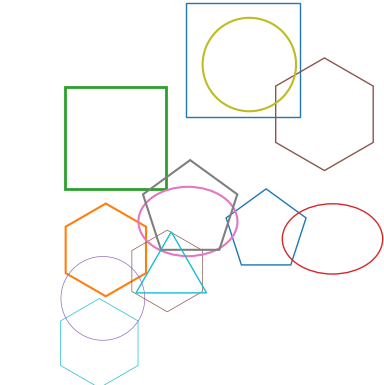[{"shape": "pentagon", "thickness": 1, "radius": 0.55, "center": [0.691, 0.4]}, {"shape": "square", "thickness": 1, "radius": 0.74, "center": [0.631, 0.844]}, {"shape": "hexagon", "thickness": 1.5, "radius": 0.6, "center": [0.275, 0.351]}, {"shape": "square", "thickness": 2, "radius": 0.66, "center": [0.3, 0.642]}, {"shape": "oval", "thickness": 1, "radius": 0.65, "center": [0.864, 0.379]}, {"shape": "circle", "thickness": 0.5, "radius": 0.54, "center": [0.267, 0.225]}, {"shape": "hexagon", "thickness": 1, "radius": 0.73, "center": [0.843, 0.703]}, {"shape": "hexagon", "thickness": 0.5, "radius": 0.53, "center": [0.434, 0.296]}, {"shape": "oval", "thickness": 1.5, "radius": 0.64, "center": [0.488, 0.425]}, {"shape": "pentagon", "thickness": 1.5, "radius": 0.64, "center": [0.494, 0.455]}, {"shape": "circle", "thickness": 1.5, "radius": 0.61, "center": [0.648, 0.832]}, {"shape": "hexagon", "thickness": 0.5, "radius": 0.58, "center": [0.258, 0.109]}, {"shape": "triangle", "thickness": 1, "radius": 0.53, "center": [0.445, 0.292]}]